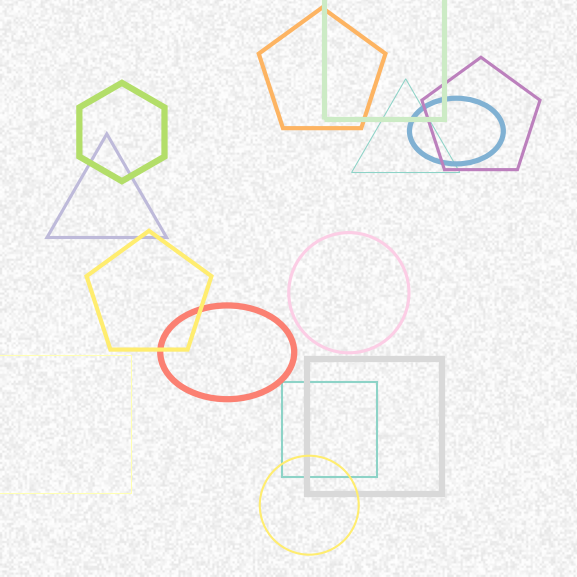[{"shape": "triangle", "thickness": 0.5, "radius": 0.54, "center": [0.703, 0.754]}, {"shape": "square", "thickness": 1, "radius": 0.41, "center": [0.571, 0.255]}, {"shape": "square", "thickness": 0.5, "radius": 0.6, "center": [0.107, 0.265]}, {"shape": "triangle", "thickness": 1.5, "radius": 0.6, "center": [0.185, 0.648]}, {"shape": "oval", "thickness": 3, "radius": 0.58, "center": [0.393, 0.389]}, {"shape": "oval", "thickness": 2.5, "radius": 0.41, "center": [0.79, 0.772]}, {"shape": "pentagon", "thickness": 2, "radius": 0.58, "center": [0.558, 0.871]}, {"shape": "hexagon", "thickness": 3, "radius": 0.43, "center": [0.211, 0.771]}, {"shape": "circle", "thickness": 1.5, "radius": 0.52, "center": [0.604, 0.492]}, {"shape": "square", "thickness": 3, "radius": 0.58, "center": [0.648, 0.261]}, {"shape": "pentagon", "thickness": 1.5, "radius": 0.54, "center": [0.833, 0.792]}, {"shape": "square", "thickness": 2.5, "radius": 0.52, "center": [0.664, 0.897]}, {"shape": "circle", "thickness": 1, "radius": 0.43, "center": [0.536, 0.124]}, {"shape": "pentagon", "thickness": 2, "radius": 0.57, "center": [0.258, 0.486]}]